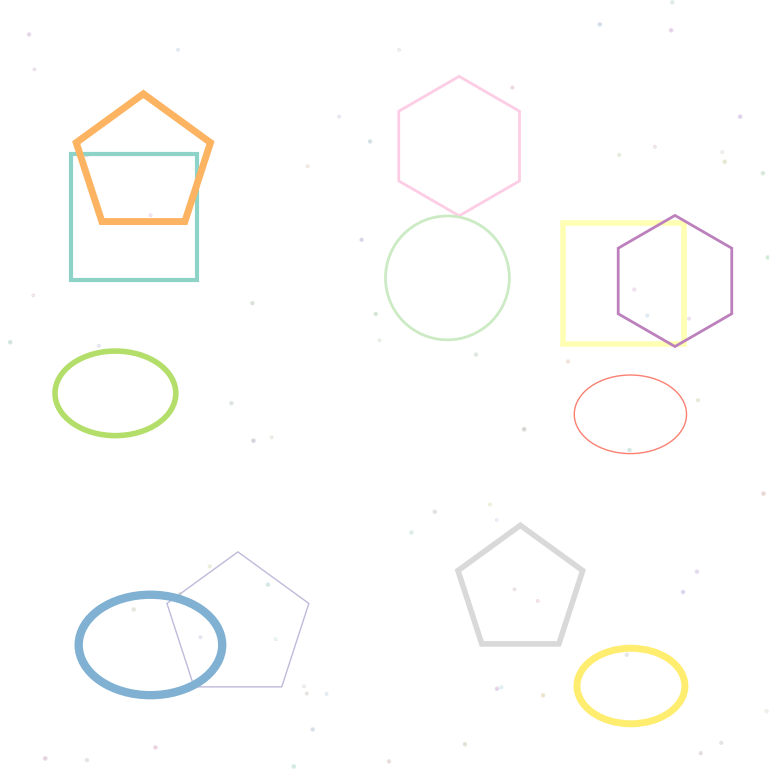[{"shape": "square", "thickness": 1.5, "radius": 0.41, "center": [0.173, 0.718]}, {"shape": "square", "thickness": 2, "radius": 0.39, "center": [0.809, 0.631]}, {"shape": "pentagon", "thickness": 0.5, "radius": 0.48, "center": [0.309, 0.186]}, {"shape": "oval", "thickness": 0.5, "radius": 0.36, "center": [0.819, 0.462]}, {"shape": "oval", "thickness": 3, "radius": 0.47, "center": [0.195, 0.162]}, {"shape": "pentagon", "thickness": 2.5, "radius": 0.46, "center": [0.186, 0.786]}, {"shape": "oval", "thickness": 2, "radius": 0.39, "center": [0.15, 0.489]}, {"shape": "hexagon", "thickness": 1, "radius": 0.45, "center": [0.596, 0.81]}, {"shape": "pentagon", "thickness": 2, "radius": 0.43, "center": [0.676, 0.233]}, {"shape": "hexagon", "thickness": 1, "radius": 0.43, "center": [0.877, 0.635]}, {"shape": "circle", "thickness": 1, "radius": 0.4, "center": [0.581, 0.639]}, {"shape": "oval", "thickness": 2.5, "radius": 0.35, "center": [0.819, 0.109]}]